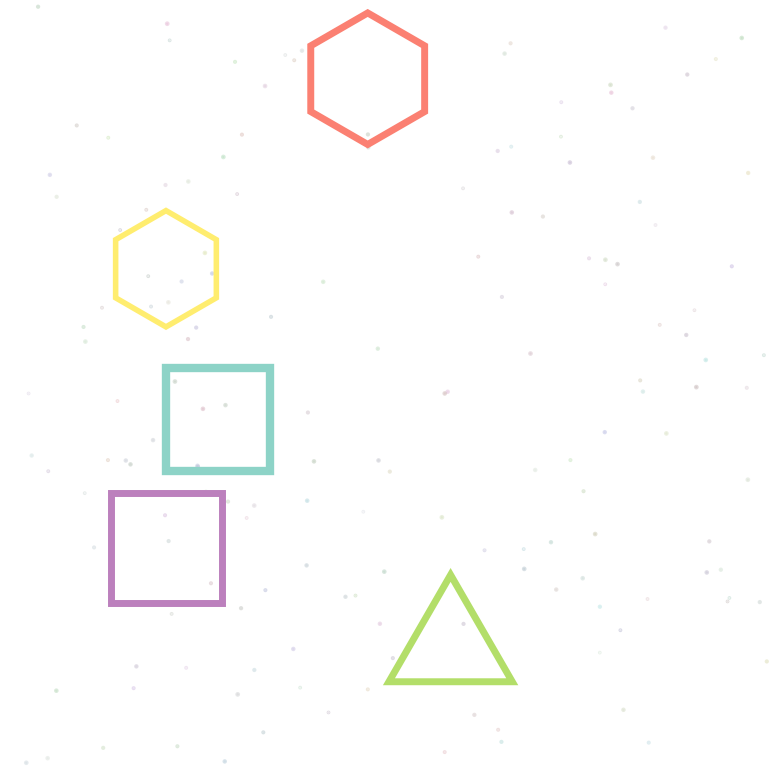[{"shape": "square", "thickness": 3, "radius": 0.33, "center": [0.283, 0.455]}, {"shape": "hexagon", "thickness": 2.5, "radius": 0.43, "center": [0.478, 0.898]}, {"shape": "triangle", "thickness": 2.5, "radius": 0.46, "center": [0.585, 0.161]}, {"shape": "square", "thickness": 2.5, "radius": 0.36, "center": [0.216, 0.288]}, {"shape": "hexagon", "thickness": 2, "radius": 0.38, "center": [0.216, 0.651]}]